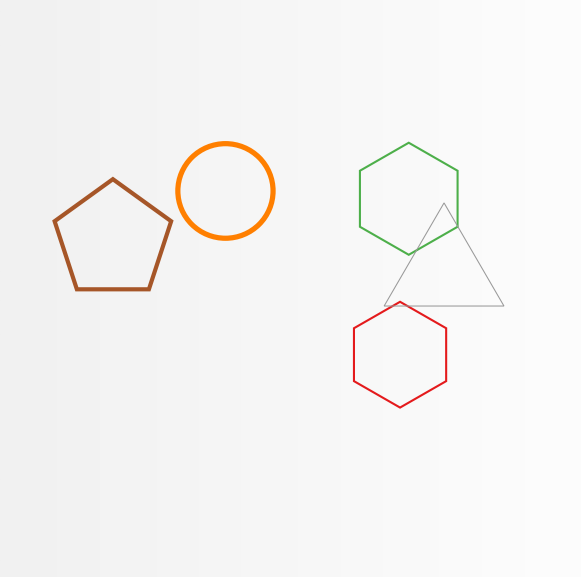[{"shape": "hexagon", "thickness": 1, "radius": 0.46, "center": [0.688, 0.385]}, {"shape": "hexagon", "thickness": 1, "radius": 0.49, "center": [0.703, 0.655]}, {"shape": "circle", "thickness": 2.5, "radius": 0.41, "center": [0.388, 0.668]}, {"shape": "pentagon", "thickness": 2, "radius": 0.53, "center": [0.194, 0.583]}, {"shape": "triangle", "thickness": 0.5, "radius": 0.6, "center": [0.764, 0.529]}]